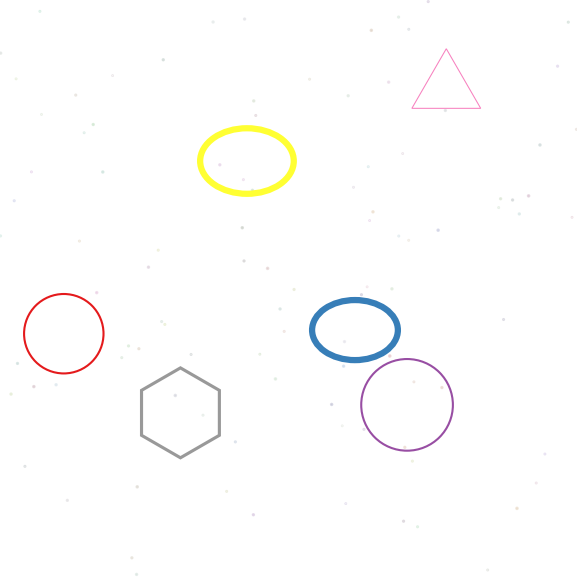[{"shape": "circle", "thickness": 1, "radius": 0.34, "center": [0.11, 0.421]}, {"shape": "oval", "thickness": 3, "radius": 0.37, "center": [0.615, 0.428]}, {"shape": "circle", "thickness": 1, "radius": 0.4, "center": [0.705, 0.298]}, {"shape": "oval", "thickness": 3, "radius": 0.41, "center": [0.428, 0.72]}, {"shape": "triangle", "thickness": 0.5, "radius": 0.34, "center": [0.773, 0.846]}, {"shape": "hexagon", "thickness": 1.5, "radius": 0.39, "center": [0.312, 0.284]}]